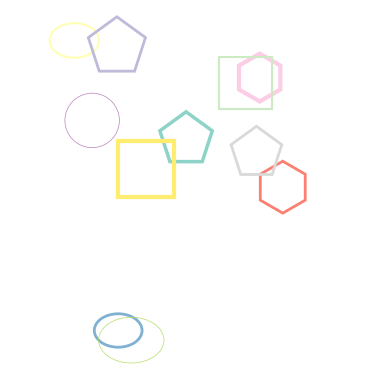[{"shape": "pentagon", "thickness": 2.5, "radius": 0.36, "center": [0.483, 0.638]}, {"shape": "oval", "thickness": 1.5, "radius": 0.32, "center": [0.193, 0.895]}, {"shape": "pentagon", "thickness": 2, "radius": 0.39, "center": [0.304, 0.878]}, {"shape": "hexagon", "thickness": 2, "radius": 0.34, "center": [0.734, 0.514]}, {"shape": "oval", "thickness": 2, "radius": 0.31, "center": [0.307, 0.142]}, {"shape": "oval", "thickness": 0.5, "radius": 0.42, "center": [0.341, 0.117]}, {"shape": "hexagon", "thickness": 3, "radius": 0.31, "center": [0.675, 0.799]}, {"shape": "pentagon", "thickness": 2, "radius": 0.35, "center": [0.666, 0.603]}, {"shape": "circle", "thickness": 0.5, "radius": 0.35, "center": [0.239, 0.687]}, {"shape": "square", "thickness": 1.5, "radius": 0.34, "center": [0.637, 0.785]}, {"shape": "square", "thickness": 3, "radius": 0.37, "center": [0.38, 0.56]}]